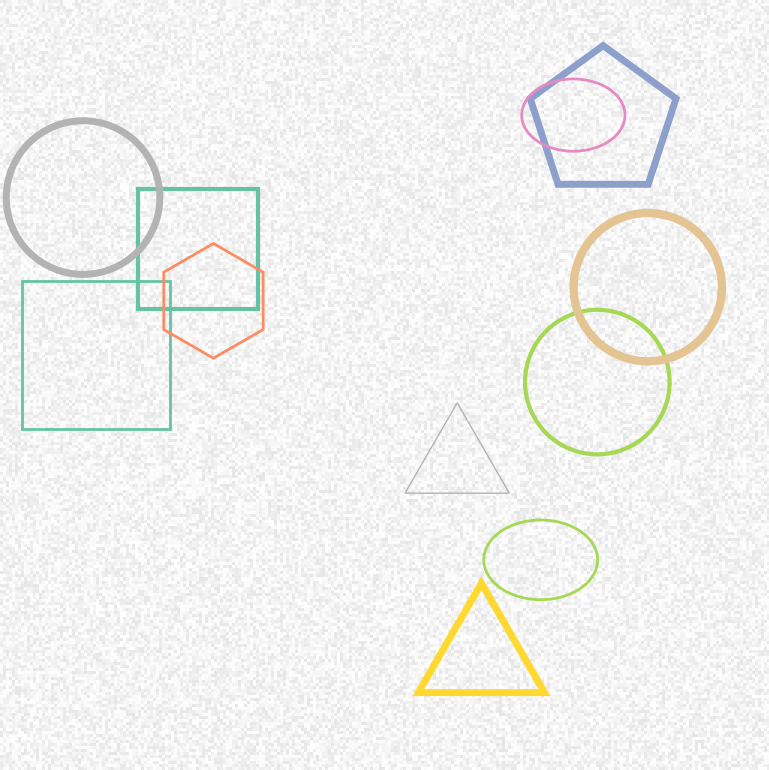[{"shape": "square", "thickness": 1.5, "radius": 0.39, "center": [0.257, 0.677]}, {"shape": "square", "thickness": 1, "radius": 0.48, "center": [0.124, 0.539]}, {"shape": "hexagon", "thickness": 1, "radius": 0.37, "center": [0.277, 0.609]}, {"shape": "pentagon", "thickness": 2.5, "radius": 0.5, "center": [0.783, 0.841]}, {"shape": "oval", "thickness": 1, "radius": 0.34, "center": [0.745, 0.851]}, {"shape": "circle", "thickness": 1.5, "radius": 0.47, "center": [0.776, 0.504]}, {"shape": "oval", "thickness": 1, "radius": 0.37, "center": [0.702, 0.273]}, {"shape": "triangle", "thickness": 2.5, "radius": 0.47, "center": [0.625, 0.148]}, {"shape": "circle", "thickness": 3, "radius": 0.48, "center": [0.841, 0.627]}, {"shape": "triangle", "thickness": 0.5, "radius": 0.39, "center": [0.594, 0.399]}, {"shape": "circle", "thickness": 2.5, "radius": 0.5, "center": [0.108, 0.743]}]